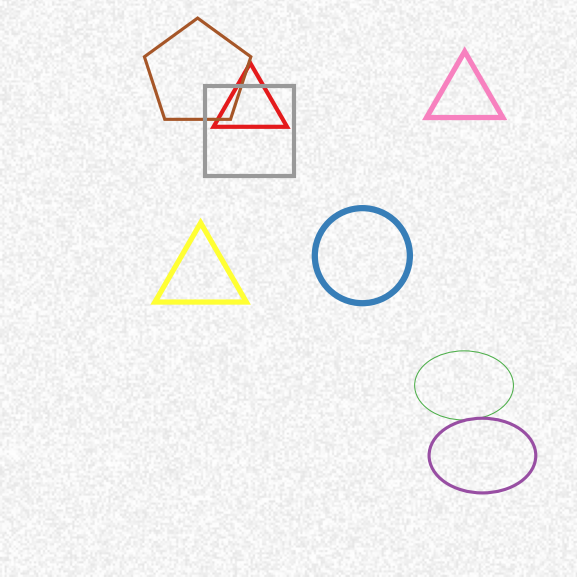[{"shape": "triangle", "thickness": 2, "radius": 0.37, "center": [0.433, 0.816]}, {"shape": "circle", "thickness": 3, "radius": 0.41, "center": [0.627, 0.556]}, {"shape": "oval", "thickness": 0.5, "radius": 0.43, "center": [0.804, 0.332]}, {"shape": "oval", "thickness": 1.5, "radius": 0.46, "center": [0.835, 0.21]}, {"shape": "triangle", "thickness": 2.5, "radius": 0.46, "center": [0.347, 0.522]}, {"shape": "pentagon", "thickness": 1.5, "radius": 0.48, "center": [0.342, 0.871]}, {"shape": "triangle", "thickness": 2.5, "radius": 0.38, "center": [0.805, 0.834]}, {"shape": "square", "thickness": 2, "radius": 0.39, "center": [0.432, 0.772]}]